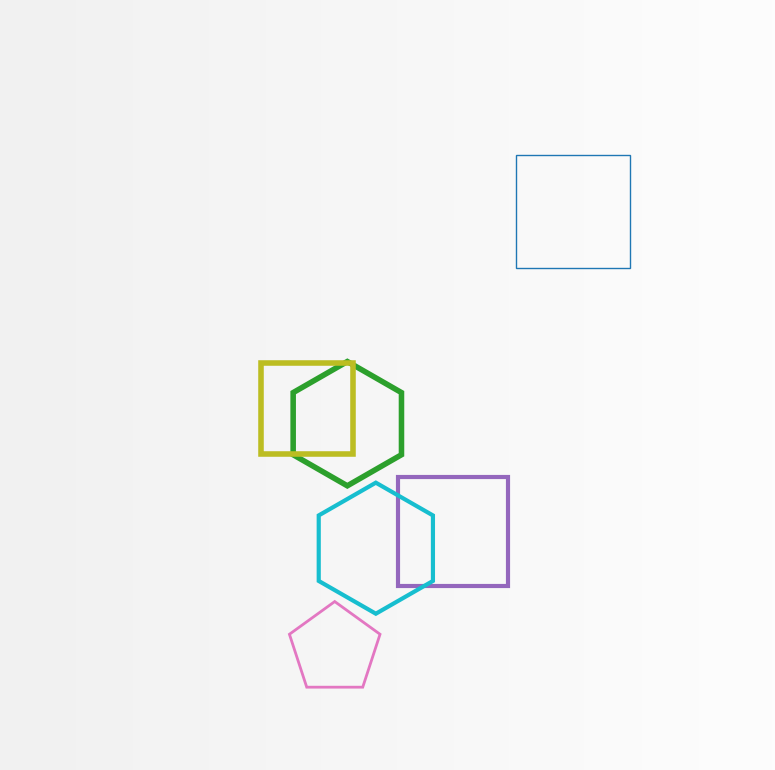[{"shape": "square", "thickness": 0.5, "radius": 0.37, "center": [0.74, 0.725]}, {"shape": "hexagon", "thickness": 2, "radius": 0.4, "center": [0.448, 0.45]}, {"shape": "square", "thickness": 1.5, "radius": 0.35, "center": [0.584, 0.31]}, {"shape": "pentagon", "thickness": 1, "radius": 0.31, "center": [0.432, 0.157]}, {"shape": "square", "thickness": 2, "radius": 0.3, "center": [0.396, 0.469]}, {"shape": "hexagon", "thickness": 1.5, "radius": 0.43, "center": [0.485, 0.288]}]